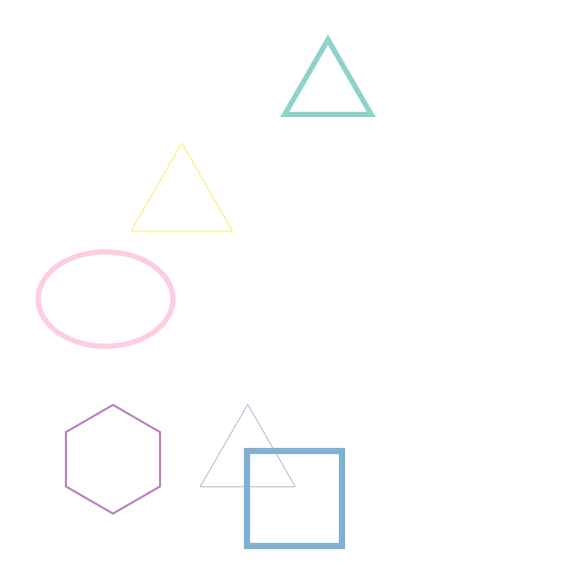[{"shape": "triangle", "thickness": 2.5, "radius": 0.43, "center": [0.568, 0.844]}, {"shape": "triangle", "thickness": 0.5, "radius": 0.48, "center": [0.429, 0.204]}, {"shape": "square", "thickness": 3, "radius": 0.41, "center": [0.511, 0.135]}, {"shape": "oval", "thickness": 2.5, "radius": 0.58, "center": [0.183, 0.481]}, {"shape": "hexagon", "thickness": 1, "radius": 0.47, "center": [0.196, 0.204]}, {"shape": "triangle", "thickness": 0.5, "radius": 0.51, "center": [0.315, 0.65]}]